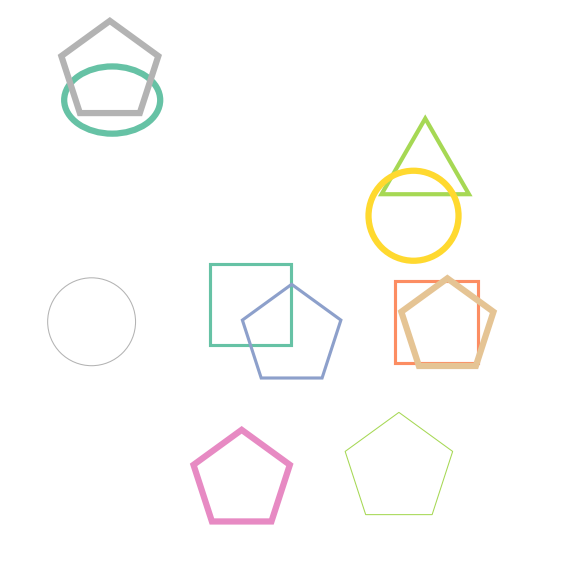[{"shape": "oval", "thickness": 3, "radius": 0.42, "center": [0.194, 0.826]}, {"shape": "square", "thickness": 1.5, "radius": 0.35, "center": [0.433, 0.472]}, {"shape": "square", "thickness": 1.5, "radius": 0.36, "center": [0.756, 0.442]}, {"shape": "pentagon", "thickness": 1.5, "radius": 0.45, "center": [0.505, 0.417]}, {"shape": "pentagon", "thickness": 3, "radius": 0.44, "center": [0.418, 0.167]}, {"shape": "pentagon", "thickness": 0.5, "radius": 0.49, "center": [0.691, 0.187]}, {"shape": "triangle", "thickness": 2, "radius": 0.44, "center": [0.736, 0.707]}, {"shape": "circle", "thickness": 3, "radius": 0.39, "center": [0.716, 0.626]}, {"shape": "pentagon", "thickness": 3, "radius": 0.42, "center": [0.775, 0.433]}, {"shape": "circle", "thickness": 0.5, "radius": 0.38, "center": [0.159, 0.442]}, {"shape": "pentagon", "thickness": 3, "radius": 0.44, "center": [0.19, 0.875]}]